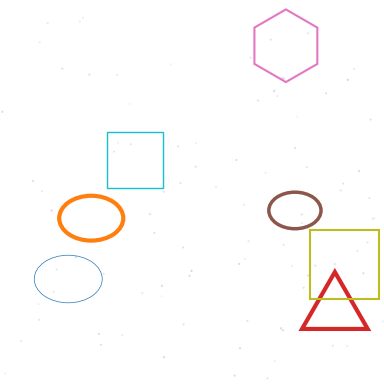[{"shape": "oval", "thickness": 0.5, "radius": 0.44, "center": [0.177, 0.275]}, {"shape": "oval", "thickness": 3, "radius": 0.42, "center": [0.237, 0.433]}, {"shape": "triangle", "thickness": 3, "radius": 0.49, "center": [0.87, 0.195]}, {"shape": "oval", "thickness": 2.5, "radius": 0.34, "center": [0.766, 0.453]}, {"shape": "hexagon", "thickness": 1.5, "radius": 0.47, "center": [0.743, 0.881]}, {"shape": "square", "thickness": 1.5, "radius": 0.45, "center": [0.896, 0.313]}, {"shape": "square", "thickness": 1, "radius": 0.36, "center": [0.352, 0.586]}]